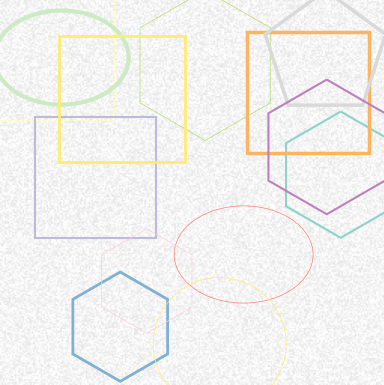[{"shape": "hexagon", "thickness": 1.5, "radius": 0.82, "center": [0.885, 0.546]}, {"shape": "square", "thickness": 0.5, "radius": 0.88, "center": [0.119, 0.864]}, {"shape": "square", "thickness": 1.5, "radius": 0.79, "center": [0.247, 0.538]}, {"shape": "oval", "thickness": 0.5, "radius": 0.9, "center": [0.633, 0.339]}, {"shape": "hexagon", "thickness": 2, "radius": 0.71, "center": [0.312, 0.152]}, {"shape": "square", "thickness": 2.5, "radius": 0.79, "center": [0.8, 0.76]}, {"shape": "hexagon", "thickness": 0.5, "radius": 0.98, "center": [0.533, 0.83]}, {"shape": "hexagon", "thickness": 0.5, "radius": 0.68, "center": [0.381, 0.27]}, {"shape": "pentagon", "thickness": 2.5, "radius": 0.82, "center": [0.845, 0.86]}, {"shape": "hexagon", "thickness": 1.5, "radius": 0.87, "center": [0.849, 0.618]}, {"shape": "oval", "thickness": 3, "radius": 0.87, "center": [0.16, 0.85]}, {"shape": "circle", "thickness": 0.5, "radius": 0.86, "center": [0.571, 0.106]}, {"shape": "square", "thickness": 2, "radius": 0.82, "center": [0.316, 0.742]}]